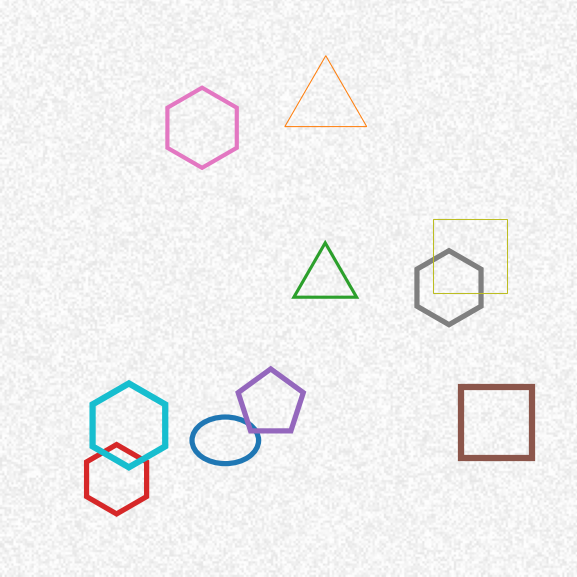[{"shape": "oval", "thickness": 2.5, "radius": 0.29, "center": [0.39, 0.237]}, {"shape": "triangle", "thickness": 0.5, "radius": 0.41, "center": [0.564, 0.821]}, {"shape": "triangle", "thickness": 1.5, "radius": 0.31, "center": [0.563, 0.516]}, {"shape": "hexagon", "thickness": 2.5, "radius": 0.3, "center": [0.202, 0.169]}, {"shape": "pentagon", "thickness": 2.5, "radius": 0.3, "center": [0.469, 0.301]}, {"shape": "square", "thickness": 3, "radius": 0.31, "center": [0.86, 0.267]}, {"shape": "hexagon", "thickness": 2, "radius": 0.35, "center": [0.35, 0.778]}, {"shape": "hexagon", "thickness": 2.5, "radius": 0.32, "center": [0.777, 0.501]}, {"shape": "square", "thickness": 0.5, "radius": 0.32, "center": [0.814, 0.555]}, {"shape": "hexagon", "thickness": 3, "radius": 0.36, "center": [0.223, 0.263]}]